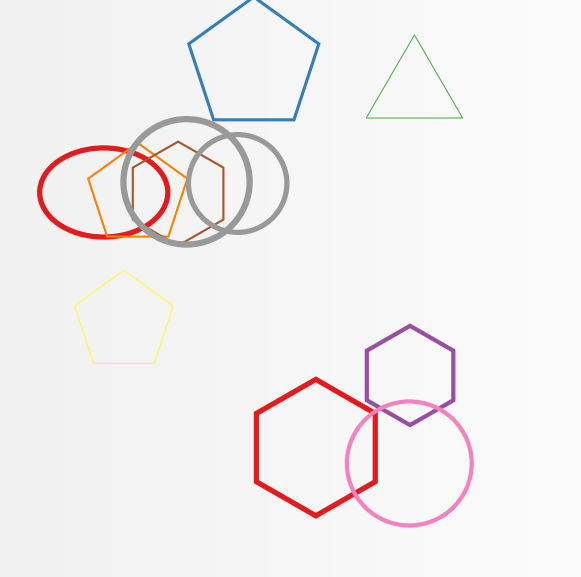[{"shape": "hexagon", "thickness": 2.5, "radius": 0.59, "center": [0.543, 0.224]}, {"shape": "oval", "thickness": 2.5, "radius": 0.55, "center": [0.178, 0.666]}, {"shape": "pentagon", "thickness": 1.5, "radius": 0.59, "center": [0.437, 0.887]}, {"shape": "triangle", "thickness": 0.5, "radius": 0.48, "center": [0.713, 0.843]}, {"shape": "hexagon", "thickness": 2, "radius": 0.43, "center": [0.705, 0.349]}, {"shape": "pentagon", "thickness": 1, "radius": 0.45, "center": [0.237, 0.662]}, {"shape": "pentagon", "thickness": 0.5, "radius": 0.45, "center": [0.213, 0.442]}, {"shape": "hexagon", "thickness": 1, "radius": 0.45, "center": [0.306, 0.664]}, {"shape": "circle", "thickness": 2, "radius": 0.54, "center": [0.704, 0.197]}, {"shape": "circle", "thickness": 3, "radius": 0.54, "center": [0.321, 0.684]}, {"shape": "circle", "thickness": 2.5, "radius": 0.42, "center": [0.409, 0.681]}]